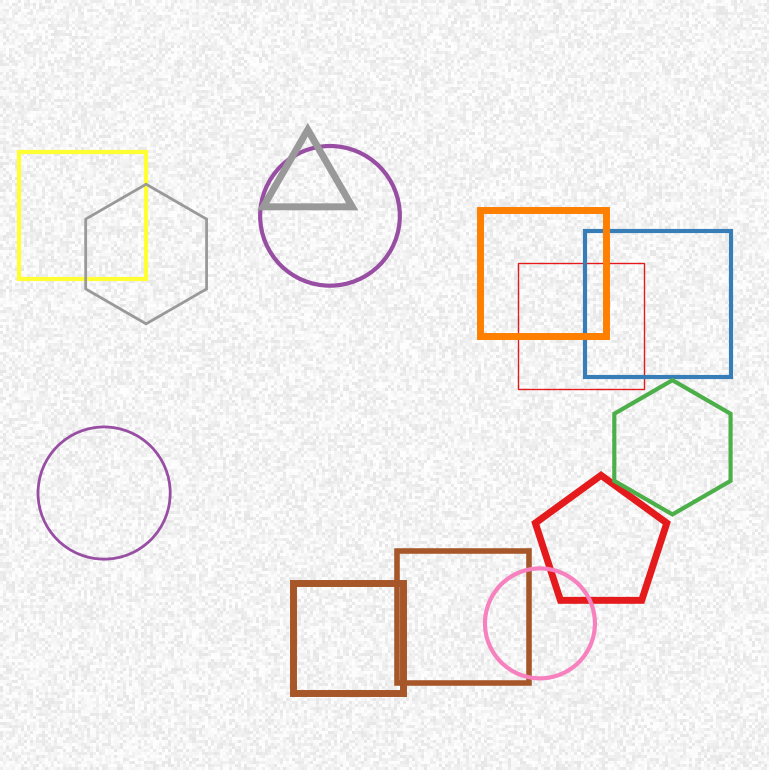[{"shape": "square", "thickness": 0.5, "radius": 0.41, "center": [0.754, 0.577]}, {"shape": "pentagon", "thickness": 2.5, "radius": 0.45, "center": [0.781, 0.293]}, {"shape": "square", "thickness": 1.5, "radius": 0.47, "center": [0.855, 0.605]}, {"shape": "hexagon", "thickness": 1.5, "radius": 0.44, "center": [0.873, 0.419]}, {"shape": "circle", "thickness": 1, "radius": 0.43, "center": [0.135, 0.36]}, {"shape": "circle", "thickness": 1.5, "radius": 0.45, "center": [0.429, 0.72]}, {"shape": "square", "thickness": 2.5, "radius": 0.41, "center": [0.705, 0.645]}, {"shape": "square", "thickness": 1.5, "radius": 0.41, "center": [0.107, 0.72]}, {"shape": "square", "thickness": 2.5, "radius": 0.36, "center": [0.452, 0.171]}, {"shape": "square", "thickness": 2, "radius": 0.43, "center": [0.601, 0.199]}, {"shape": "circle", "thickness": 1.5, "radius": 0.36, "center": [0.701, 0.19]}, {"shape": "triangle", "thickness": 2.5, "radius": 0.33, "center": [0.4, 0.765]}, {"shape": "hexagon", "thickness": 1, "radius": 0.45, "center": [0.19, 0.67]}]